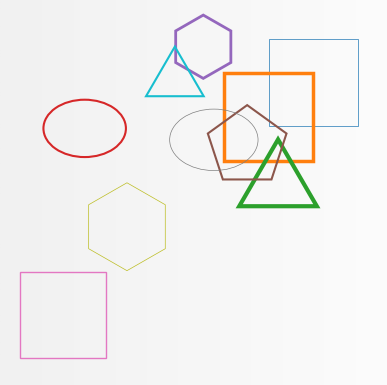[{"shape": "square", "thickness": 0.5, "radius": 0.57, "center": [0.809, 0.786]}, {"shape": "square", "thickness": 2.5, "radius": 0.57, "center": [0.692, 0.696]}, {"shape": "triangle", "thickness": 3, "radius": 0.58, "center": [0.718, 0.522]}, {"shape": "oval", "thickness": 1.5, "radius": 0.53, "center": [0.219, 0.667]}, {"shape": "hexagon", "thickness": 2, "radius": 0.41, "center": [0.525, 0.879]}, {"shape": "pentagon", "thickness": 1.5, "radius": 0.53, "center": [0.638, 0.62]}, {"shape": "square", "thickness": 1, "radius": 0.56, "center": [0.163, 0.182]}, {"shape": "oval", "thickness": 0.5, "radius": 0.57, "center": [0.552, 0.637]}, {"shape": "hexagon", "thickness": 0.5, "radius": 0.57, "center": [0.328, 0.411]}, {"shape": "triangle", "thickness": 1.5, "radius": 0.43, "center": [0.451, 0.793]}]